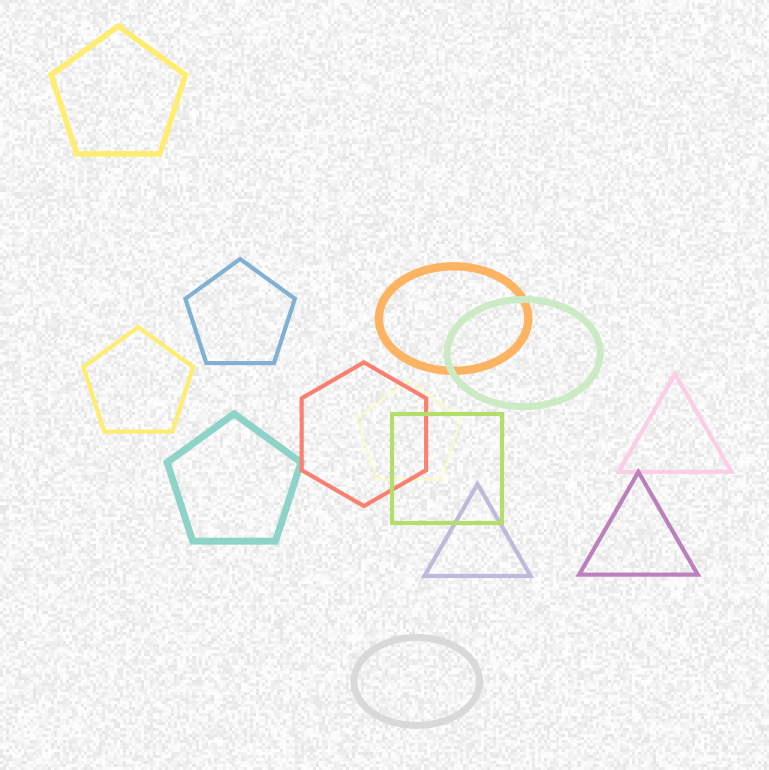[{"shape": "pentagon", "thickness": 2.5, "radius": 0.46, "center": [0.304, 0.371]}, {"shape": "pentagon", "thickness": 0.5, "radius": 0.36, "center": [0.531, 0.435]}, {"shape": "triangle", "thickness": 1.5, "radius": 0.4, "center": [0.62, 0.292]}, {"shape": "hexagon", "thickness": 1.5, "radius": 0.47, "center": [0.473, 0.436]}, {"shape": "pentagon", "thickness": 1.5, "radius": 0.37, "center": [0.312, 0.589]}, {"shape": "oval", "thickness": 3, "radius": 0.49, "center": [0.589, 0.586]}, {"shape": "square", "thickness": 1.5, "radius": 0.35, "center": [0.58, 0.391]}, {"shape": "triangle", "thickness": 1.5, "radius": 0.42, "center": [0.877, 0.43]}, {"shape": "oval", "thickness": 2.5, "radius": 0.41, "center": [0.541, 0.115]}, {"shape": "triangle", "thickness": 1.5, "radius": 0.44, "center": [0.829, 0.298]}, {"shape": "oval", "thickness": 2.5, "radius": 0.5, "center": [0.68, 0.542]}, {"shape": "pentagon", "thickness": 1.5, "radius": 0.38, "center": [0.18, 0.5]}, {"shape": "pentagon", "thickness": 2, "radius": 0.46, "center": [0.154, 0.874]}]